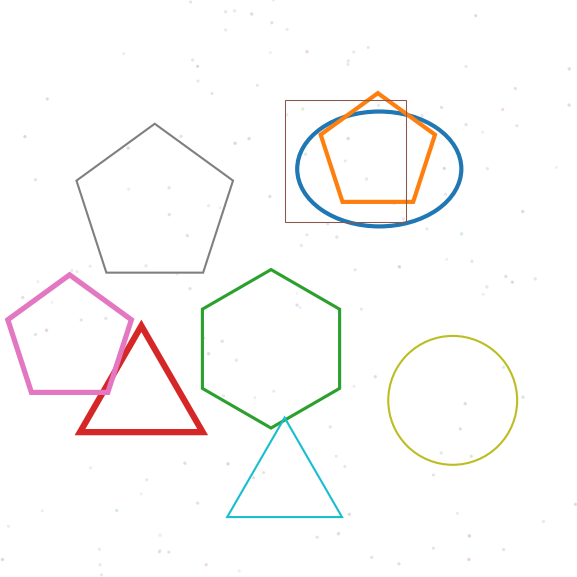[{"shape": "oval", "thickness": 2, "radius": 0.71, "center": [0.657, 0.707]}, {"shape": "pentagon", "thickness": 2, "radius": 0.52, "center": [0.654, 0.734]}, {"shape": "hexagon", "thickness": 1.5, "radius": 0.69, "center": [0.469, 0.395]}, {"shape": "triangle", "thickness": 3, "radius": 0.61, "center": [0.245, 0.312]}, {"shape": "square", "thickness": 0.5, "radius": 0.53, "center": [0.598, 0.72]}, {"shape": "pentagon", "thickness": 2.5, "radius": 0.56, "center": [0.121, 0.411]}, {"shape": "pentagon", "thickness": 1, "radius": 0.71, "center": [0.268, 0.642]}, {"shape": "circle", "thickness": 1, "radius": 0.56, "center": [0.784, 0.306]}, {"shape": "triangle", "thickness": 1, "radius": 0.57, "center": [0.493, 0.161]}]